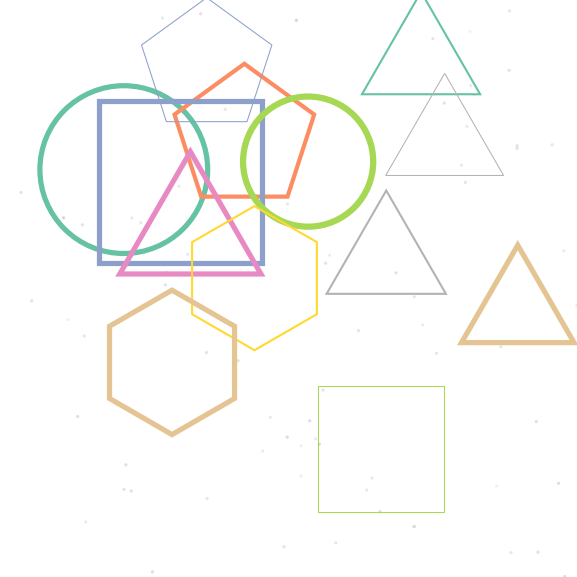[{"shape": "circle", "thickness": 2.5, "radius": 0.73, "center": [0.214, 0.705]}, {"shape": "triangle", "thickness": 1, "radius": 0.59, "center": [0.729, 0.895]}, {"shape": "pentagon", "thickness": 2, "radius": 0.64, "center": [0.423, 0.762]}, {"shape": "pentagon", "thickness": 0.5, "radius": 0.59, "center": [0.358, 0.884]}, {"shape": "square", "thickness": 2.5, "radius": 0.7, "center": [0.313, 0.684]}, {"shape": "triangle", "thickness": 2.5, "radius": 0.71, "center": [0.33, 0.595]}, {"shape": "square", "thickness": 0.5, "radius": 0.55, "center": [0.659, 0.221]}, {"shape": "circle", "thickness": 3, "radius": 0.56, "center": [0.534, 0.719]}, {"shape": "hexagon", "thickness": 1, "radius": 0.62, "center": [0.441, 0.517]}, {"shape": "triangle", "thickness": 2.5, "radius": 0.56, "center": [0.897, 0.462]}, {"shape": "hexagon", "thickness": 2.5, "radius": 0.63, "center": [0.298, 0.372]}, {"shape": "triangle", "thickness": 0.5, "radius": 0.59, "center": [0.77, 0.754]}, {"shape": "triangle", "thickness": 1, "radius": 0.6, "center": [0.669, 0.55]}]